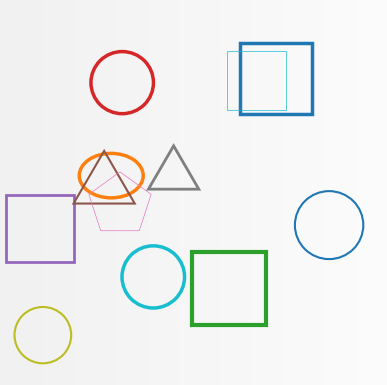[{"shape": "circle", "thickness": 1.5, "radius": 0.44, "center": [0.849, 0.415]}, {"shape": "square", "thickness": 2.5, "radius": 0.46, "center": [0.713, 0.795]}, {"shape": "oval", "thickness": 2.5, "radius": 0.41, "center": [0.287, 0.544]}, {"shape": "square", "thickness": 3, "radius": 0.47, "center": [0.592, 0.251]}, {"shape": "circle", "thickness": 2.5, "radius": 0.4, "center": [0.315, 0.785]}, {"shape": "square", "thickness": 2, "radius": 0.44, "center": [0.104, 0.407]}, {"shape": "triangle", "thickness": 1.5, "radius": 0.46, "center": [0.269, 0.517]}, {"shape": "pentagon", "thickness": 0.5, "radius": 0.42, "center": [0.31, 0.469]}, {"shape": "triangle", "thickness": 2, "radius": 0.38, "center": [0.448, 0.546]}, {"shape": "circle", "thickness": 1.5, "radius": 0.37, "center": [0.111, 0.13]}, {"shape": "circle", "thickness": 2.5, "radius": 0.4, "center": [0.396, 0.281]}, {"shape": "square", "thickness": 0.5, "radius": 0.38, "center": [0.662, 0.79]}]